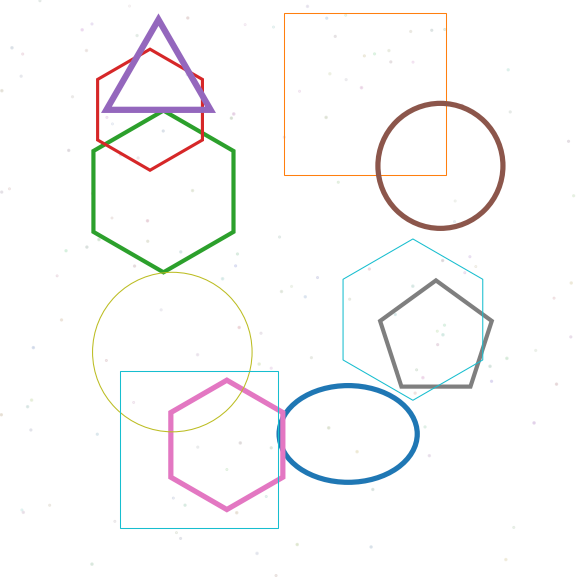[{"shape": "oval", "thickness": 2.5, "radius": 0.6, "center": [0.603, 0.248]}, {"shape": "square", "thickness": 0.5, "radius": 0.7, "center": [0.632, 0.836]}, {"shape": "hexagon", "thickness": 2, "radius": 0.7, "center": [0.283, 0.668]}, {"shape": "hexagon", "thickness": 1.5, "radius": 0.52, "center": [0.26, 0.809]}, {"shape": "triangle", "thickness": 3, "radius": 0.52, "center": [0.274, 0.861]}, {"shape": "circle", "thickness": 2.5, "radius": 0.54, "center": [0.763, 0.712]}, {"shape": "hexagon", "thickness": 2.5, "radius": 0.56, "center": [0.393, 0.229]}, {"shape": "pentagon", "thickness": 2, "radius": 0.51, "center": [0.755, 0.412]}, {"shape": "circle", "thickness": 0.5, "radius": 0.69, "center": [0.298, 0.39]}, {"shape": "square", "thickness": 0.5, "radius": 0.68, "center": [0.345, 0.221]}, {"shape": "hexagon", "thickness": 0.5, "radius": 0.7, "center": [0.715, 0.446]}]